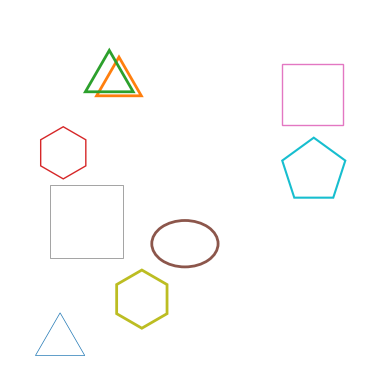[{"shape": "triangle", "thickness": 0.5, "radius": 0.37, "center": [0.156, 0.114]}, {"shape": "triangle", "thickness": 2, "radius": 0.34, "center": [0.309, 0.785]}, {"shape": "triangle", "thickness": 2, "radius": 0.36, "center": [0.284, 0.797]}, {"shape": "hexagon", "thickness": 1, "radius": 0.34, "center": [0.164, 0.603]}, {"shape": "oval", "thickness": 2, "radius": 0.43, "center": [0.48, 0.367]}, {"shape": "square", "thickness": 1, "radius": 0.39, "center": [0.812, 0.755]}, {"shape": "square", "thickness": 0.5, "radius": 0.47, "center": [0.224, 0.425]}, {"shape": "hexagon", "thickness": 2, "radius": 0.38, "center": [0.368, 0.223]}, {"shape": "pentagon", "thickness": 1.5, "radius": 0.43, "center": [0.815, 0.556]}]